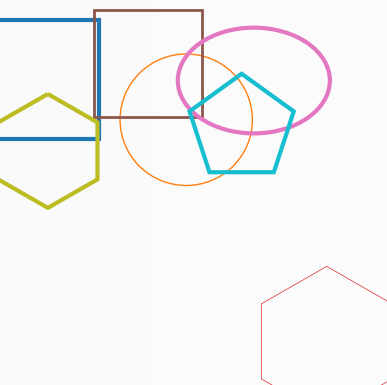[{"shape": "square", "thickness": 3, "radius": 0.78, "center": [0.101, 0.794]}, {"shape": "circle", "thickness": 1, "radius": 0.85, "center": [0.481, 0.689]}, {"shape": "hexagon", "thickness": 0.5, "radius": 0.97, "center": [0.843, 0.113]}, {"shape": "square", "thickness": 2, "radius": 0.69, "center": [0.381, 0.834]}, {"shape": "oval", "thickness": 3, "radius": 0.98, "center": [0.655, 0.791]}, {"shape": "hexagon", "thickness": 3, "radius": 0.74, "center": [0.123, 0.608]}, {"shape": "pentagon", "thickness": 3, "radius": 0.71, "center": [0.624, 0.667]}]